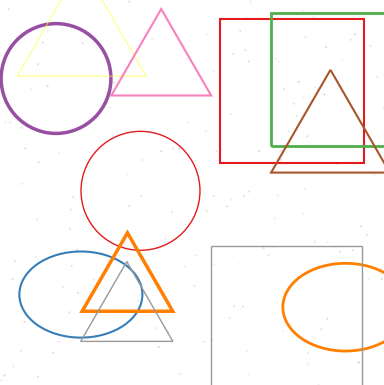[{"shape": "square", "thickness": 1.5, "radius": 0.94, "center": [0.758, 0.764]}, {"shape": "circle", "thickness": 1, "radius": 0.77, "center": [0.365, 0.504]}, {"shape": "oval", "thickness": 1.5, "radius": 0.8, "center": [0.21, 0.235]}, {"shape": "square", "thickness": 2, "radius": 0.86, "center": [0.876, 0.794]}, {"shape": "circle", "thickness": 2.5, "radius": 0.71, "center": [0.146, 0.796]}, {"shape": "triangle", "thickness": 2.5, "radius": 0.68, "center": [0.331, 0.259]}, {"shape": "oval", "thickness": 2, "radius": 0.81, "center": [0.897, 0.202]}, {"shape": "triangle", "thickness": 0.5, "radius": 0.97, "center": [0.212, 0.899]}, {"shape": "triangle", "thickness": 1.5, "radius": 0.89, "center": [0.858, 0.641]}, {"shape": "triangle", "thickness": 1.5, "radius": 0.75, "center": [0.419, 0.827]}, {"shape": "triangle", "thickness": 1, "radius": 0.69, "center": [0.329, 0.182]}, {"shape": "square", "thickness": 1, "radius": 0.98, "center": [0.744, 0.164]}]